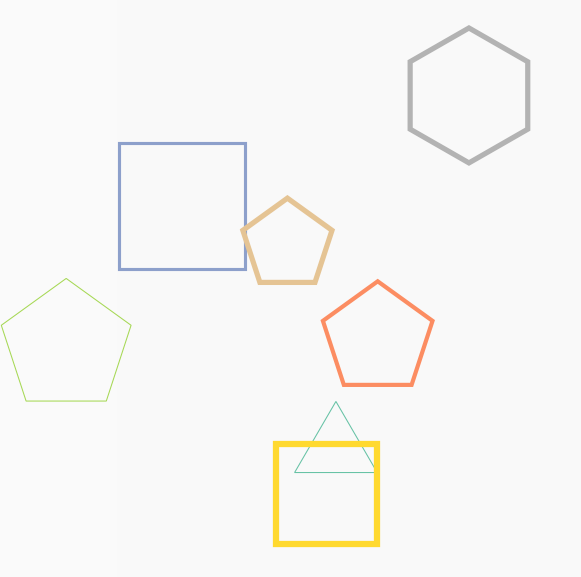[{"shape": "triangle", "thickness": 0.5, "radius": 0.41, "center": [0.578, 0.222]}, {"shape": "pentagon", "thickness": 2, "radius": 0.5, "center": [0.65, 0.413]}, {"shape": "square", "thickness": 1.5, "radius": 0.54, "center": [0.313, 0.643]}, {"shape": "pentagon", "thickness": 0.5, "radius": 0.59, "center": [0.114, 0.4]}, {"shape": "square", "thickness": 3, "radius": 0.43, "center": [0.562, 0.144]}, {"shape": "pentagon", "thickness": 2.5, "radius": 0.4, "center": [0.494, 0.575]}, {"shape": "hexagon", "thickness": 2.5, "radius": 0.58, "center": [0.807, 0.834]}]